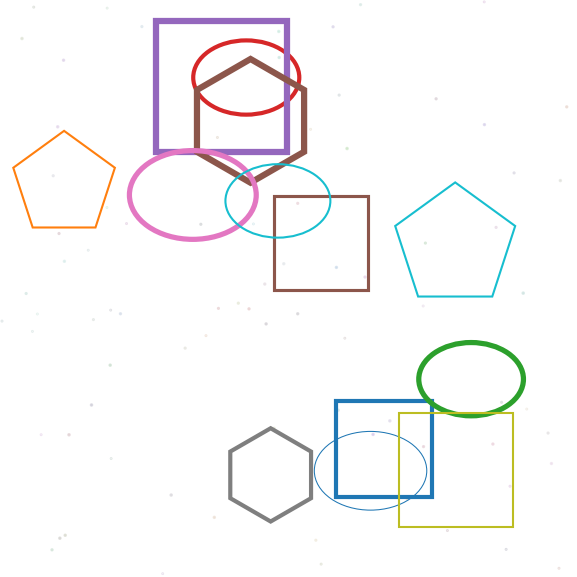[{"shape": "square", "thickness": 2, "radius": 0.41, "center": [0.666, 0.221]}, {"shape": "oval", "thickness": 0.5, "radius": 0.49, "center": [0.642, 0.184]}, {"shape": "pentagon", "thickness": 1, "radius": 0.46, "center": [0.111, 0.68]}, {"shape": "oval", "thickness": 2.5, "radius": 0.45, "center": [0.816, 0.343]}, {"shape": "oval", "thickness": 2, "radius": 0.46, "center": [0.426, 0.865]}, {"shape": "square", "thickness": 3, "radius": 0.57, "center": [0.383, 0.849]}, {"shape": "square", "thickness": 1.5, "radius": 0.41, "center": [0.556, 0.578]}, {"shape": "hexagon", "thickness": 3, "radius": 0.54, "center": [0.434, 0.79]}, {"shape": "oval", "thickness": 2.5, "radius": 0.55, "center": [0.334, 0.662]}, {"shape": "hexagon", "thickness": 2, "radius": 0.4, "center": [0.469, 0.177]}, {"shape": "square", "thickness": 1, "radius": 0.49, "center": [0.79, 0.185]}, {"shape": "oval", "thickness": 1, "radius": 0.45, "center": [0.481, 0.651]}, {"shape": "pentagon", "thickness": 1, "radius": 0.55, "center": [0.788, 0.574]}]